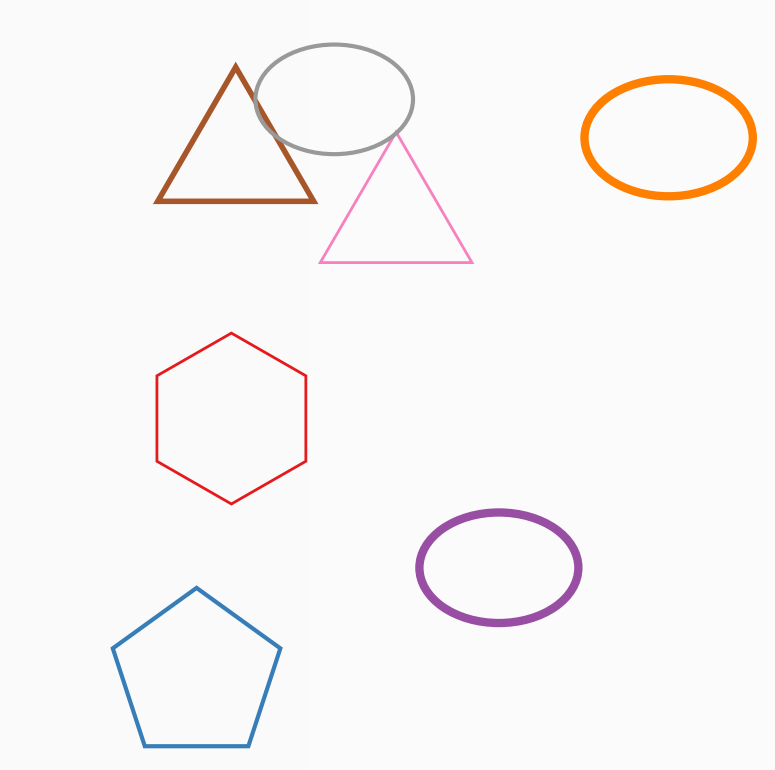[{"shape": "hexagon", "thickness": 1, "radius": 0.55, "center": [0.299, 0.456]}, {"shape": "pentagon", "thickness": 1.5, "radius": 0.57, "center": [0.254, 0.123]}, {"shape": "oval", "thickness": 3, "radius": 0.51, "center": [0.644, 0.263]}, {"shape": "oval", "thickness": 3, "radius": 0.54, "center": [0.863, 0.821]}, {"shape": "triangle", "thickness": 2, "radius": 0.58, "center": [0.304, 0.797]}, {"shape": "triangle", "thickness": 1, "radius": 0.57, "center": [0.511, 0.715]}, {"shape": "oval", "thickness": 1.5, "radius": 0.51, "center": [0.431, 0.871]}]